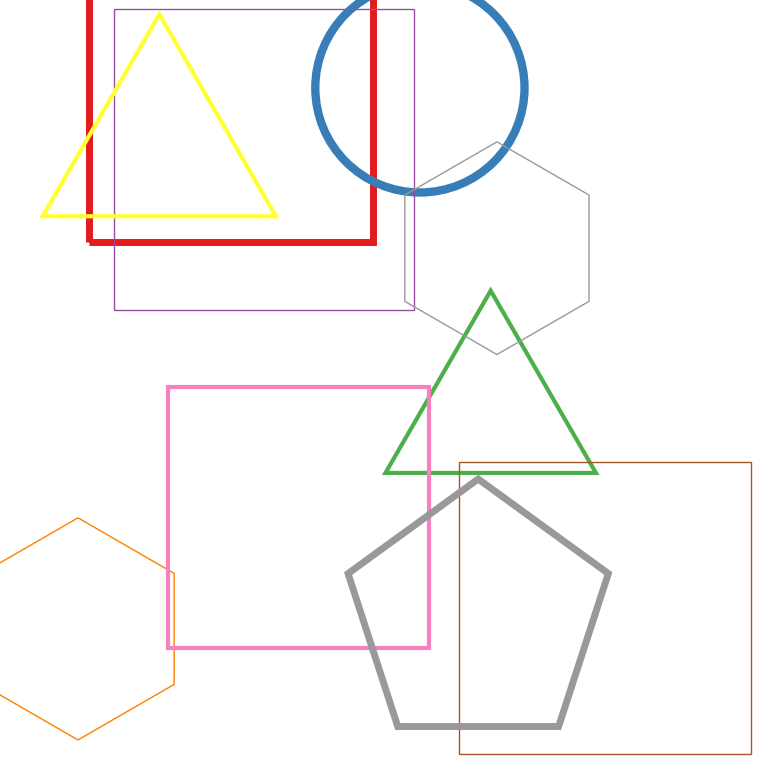[{"shape": "square", "thickness": 2.5, "radius": 0.92, "center": [0.3, 0.87]}, {"shape": "circle", "thickness": 3, "radius": 0.68, "center": [0.545, 0.886]}, {"shape": "triangle", "thickness": 1.5, "radius": 0.79, "center": [0.637, 0.465]}, {"shape": "square", "thickness": 0.5, "radius": 0.97, "center": [0.343, 0.793]}, {"shape": "hexagon", "thickness": 0.5, "radius": 0.72, "center": [0.101, 0.183]}, {"shape": "triangle", "thickness": 1.5, "radius": 0.87, "center": [0.207, 0.807]}, {"shape": "square", "thickness": 0.5, "radius": 0.95, "center": [0.786, 0.211]}, {"shape": "square", "thickness": 1.5, "radius": 0.85, "center": [0.388, 0.328]}, {"shape": "pentagon", "thickness": 2.5, "radius": 0.89, "center": [0.621, 0.2]}, {"shape": "hexagon", "thickness": 0.5, "radius": 0.69, "center": [0.645, 0.678]}]